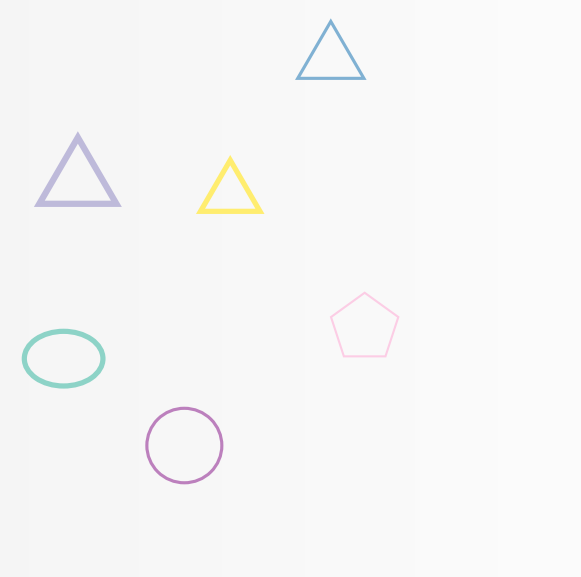[{"shape": "oval", "thickness": 2.5, "radius": 0.34, "center": [0.109, 0.378]}, {"shape": "triangle", "thickness": 3, "radius": 0.38, "center": [0.134, 0.685]}, {"shape": "triangle", "thickness": 1.5, "radius": 0.33, "center": [0.569, 0.896]}, {"shape": "pentagon", "thickness": 1, "radius": 0.3, "center": [0.627, 0.431]}, {"shape": "circle", "thickness": 1.5, "radius": 0.32, "center": [0.317, 0.228]}, {"shape": "triangle", "thickness": 2.5, "radius": 0.3, "center": [0.396, 0.663]}]